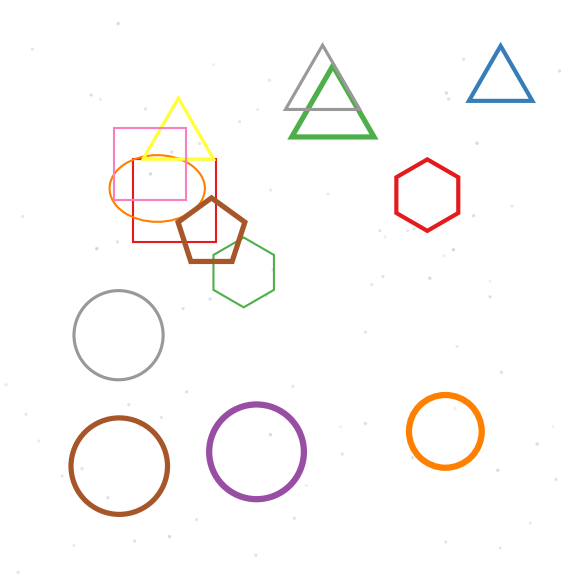[{"shape": "square", "thickness": 1, "radius": 0.36, "center": [0.302, 0.652]}, {"shape": "hexagon", "thickness": 2, "radius": 0.31, "center": [0.74, 0.661]}, {"shape": "triangle", "thickness": 2, "radius": 0.32, "center": [0.867, 0.856]}, {"shape": "triangle", "thickness": 2.5, "radius": 0.41, "center": [0.576, 0.803]}, {"shape": "hexagon", "thickness": 1, "radius": 0.3, "center": [0.422, 0.527]}, {"shape": "circle", "thickness": 3, "radius": 0.41, "center": [0.444, 0.217]}, {"shape": "oval", "thickness": 1, "radius": 0.41, "center": [0.272, 0.673]}, {"shape": "circle", "thickness": 3, "radius": 0.31, "center": [0.771, 0.252]}, {"shape": "triangle", "thickness": 1.5, "radius": 0.35, "center": [0.309, 0.759]}, {"shape": "circle", "thickness": 2.5, "radius": 0.42, "center": [0.207, 0.192]}, {"shape": "pentagon", "thickness": 2.5, "radius": 0.3, "center": [0.366, 0.596]}, {"shape": "square", "thickness": 1, "radius": 0.31, "center": [0.26, 0.716]}, {"shape": "triangle", "thickness": 1.5, "radius": 0.37, "center": [0.559, 0.847]}, {"shape": "circle", "thickness": 1.5, "radius": 0.39, "center": [0.205, 0.419]}]